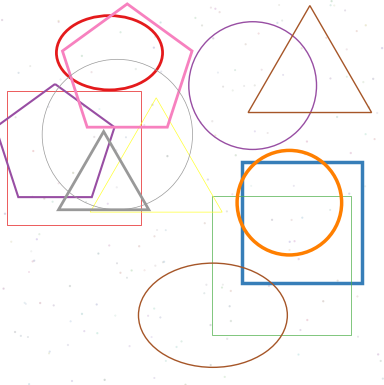[{"shape": "oval", "thickness": 2, "radius": 0.69, "center": [0.284, 0.863]}, {"shape": "square", "thickness": 0.5, "radius": 0.87, "center": [0.192, 0.589]}, {"shape": "square", "thickness": 2.5, "radius": 0.78, "center": [0.784, 0.422]}, {"shape": "square", "thickness": 0.5, "radius": 0.9, "center": [0.731, 0.31]}, {"shape": "pentagon", "thickness": 1.5, "radius": 0.81, "center": [0.143, 0.619]}, {"shape": "circle", "thickness": 1, "radius": 0.83, "center": [0.656, 0.778]}, {"shape": "circle", "thickness": 2.5, "radius": 0.68, "center": [0.752, 0.474]}, {"shape": "triangle", "thickness": 0.5, "radius": 0.99, "center": [0.406, 0.548]}, {"shape": "oval", "thickness": 1, "radius": 0.97, "center": [0.553, 0.181]}, {"shape": "triangle", "thickness": 1, "radius": 0.93, "center": [0.805, 0.8]}, {"shape": "pentagon", "thickness": 2, "radius": 0.88, "center": [0.331, 0.813]}, {"shape": "triangle", "thickness": 2, "radius": 0.68, "center": [0.269, 0.523]}, {"shape": "circle", "thickness": 0.5, "radius": 0.98, "center": [0.305, 0.651]}]